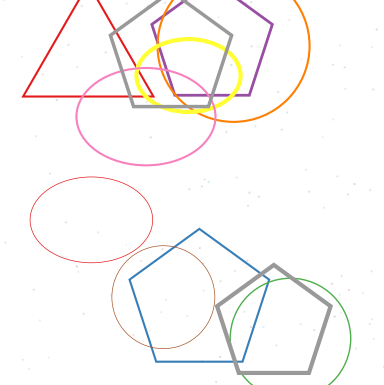[{"shape": "oval", "thickness": 0.5, "radius": 0.8, "center": [0.237, 0.429]}, {"shape": "triangle", "thickness": 1.5, "radius": 0.98, "center": [0.229, 0.847]}, {"shape": "pentagon", "thickness": 1.5, "radius": 0.95, "center": [0.518, 0.215]}, {"shape": "circle", "thickness": 1, "radius": 0.78, "center": [0.754, 0.121]}, {"shape": "pentagon", "thickness": 2, "radius": 0.82, "center": [0.551, 0.886]}, {"shape": "circle", "thickness": 1.5, "radius": 0.99, "center": [0.607, 0.881]}, {"shape": "oval", "thickness": 3, "radius": 0.68, "center": [0.49, 0.804]}, {"shape": "circle", "thickness": 0.5, "radius": 0.67, "center": [0.424, 0.228]}, {"shape": "oval", "thickness": 1.5, "radius": 0.9, "center": [0.379, 0.697]}, {"shape": "pentagon", "thickness": 3, "radius": 0.78, "center": [0.711, 0.157]}, {"shape": "pentagon", "thickness": 2.5, "radius": 0.83, "center": [0.444, 0.857]}]